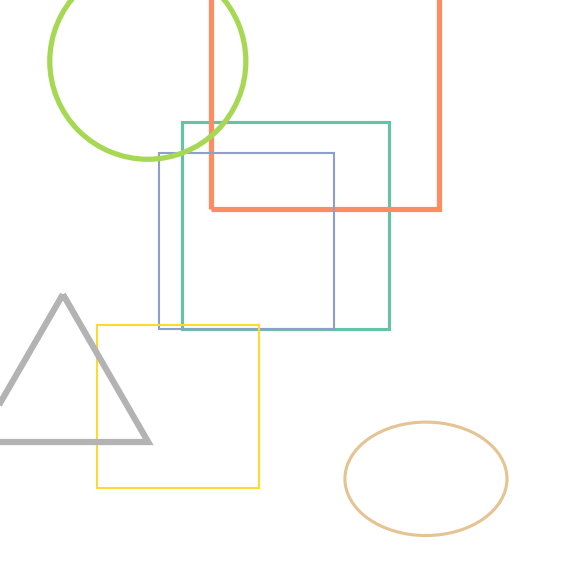[{"shape": "square", "thickness": 1.5, "radius": 0.9, "center": [0.494, 0.609]}, {"shape": "square", "thickness": 2.5, "radius": 0.98, "center": [0.563, 0.835]}, {"shape": "square", "thickness": 1, "radius": 0.76, "center": [0.427, 0.582]}, {"shape": "circle", "thickness": 2.5, "radius": 0.85, "center": [0.256, 0.893]}, {"shape": "square", "thickness": 1, "radius": 0.7, "center": [0.308, 0.296]}, {"shape": "oval", "thickness": 1.5, "radius": 0.7, "center": [0.738, 0.17]}, {"shape": "triangle", "thickness": 3, "radius": 0.85, "center": [0.109, 0.319]}]